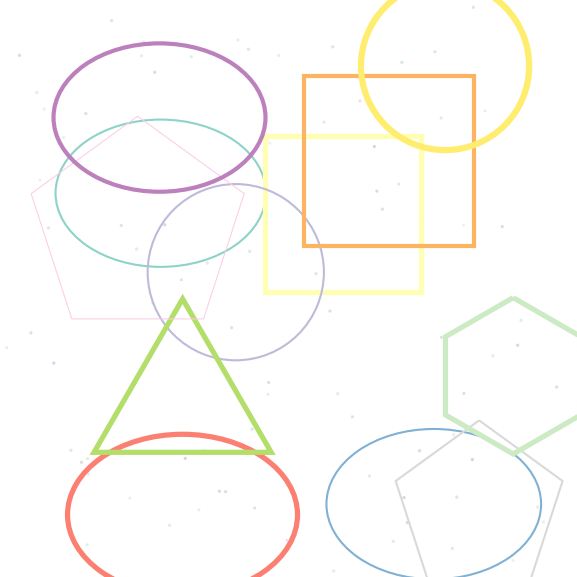[{"shape": "oval", "thickness": 1, "radius": 0.91, "center": [0.278, 0.665]}, {"shape": "square", "thickness": 2.5, "radius": 0.68, "center": [0.594, 0.628]}, {"shape": "circle", "thickness": 1, "radius": 0.76, "center": [0.408, 0.528]}, {"shape": "oval", "thickness": 2.5, "radius": 1.0, "center": [0.316, 0.108]}, {"shape": "oval", "thickness": 1, "radius": 0.93, "center": [0.751, 0.126]}, {"shape": "square", "thickness": 2, "radius": 0.74, "center": [0.673, 0.72]}, {"shape": "triangle", "thickness": 2.5, "radius": 0.89, "center": [0.316, 0.304]}, {"shape": "pentagon", "thickness": 0.5, "radius": 0.97, "center": [0.238, 0.604]}, {"shape": "pentagon", "thickness": 1, "radius": 0.76, "center": [0.83, 0.119]}, {"shape": "oval", "thickness": 2, "radius": 0.92, "center": [0.276, 0.796]}, {"shape": "hexagon", "thickness": 2.5, "radius": 0.68, "center": [0.889, 0.348]}, {"shape": "circle", "thickness": 3, "radius": 0.73, "center": [0.771, 0.885]}]